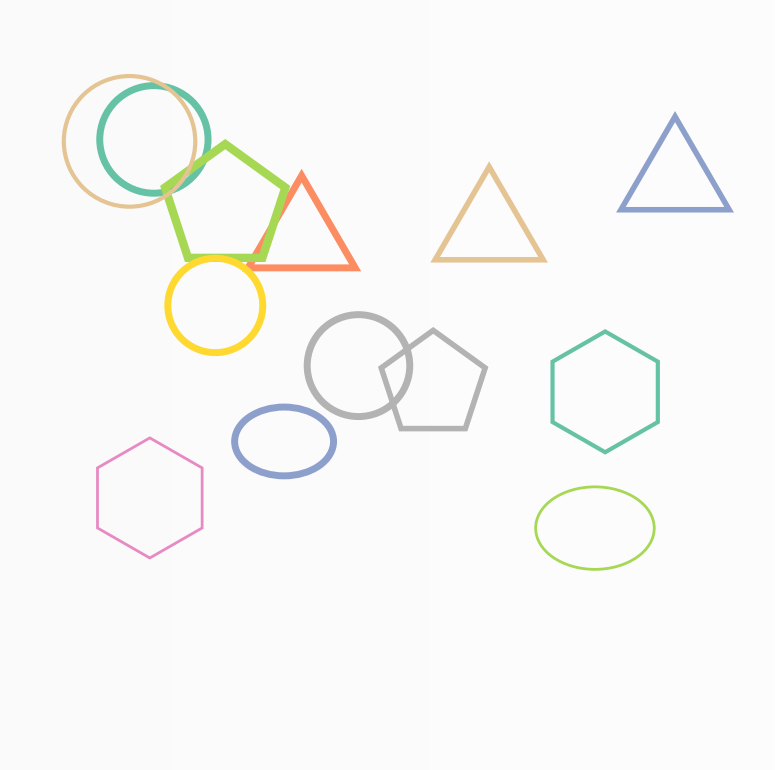[{"shape": "circle", "thickness": 2.5, "radius": 0.35, "center": [0.199, 0.819]}, {"shape": "hexagon", "thickness": 1.5, "radius": 0.39, "center": [0.781, 0.491]}, {"shape": "triangle", "thickness": 2.5, "radius": 0.4, "center": [0.389, 0.692]}, {"shape": "triangle", "thickness": 2, "radius": 0.4, "center": [0.871, 0.768]}, {"shape": "oval", "thickness": 2.5, "radius": 0.32, "center": [0.367, 0.427]}, {"shape": "hexagon", "thickness": 1, "radius": 0.39, "center": [0.193, 0.353]}, {"shape": "oval", "thickness": 1, "radius": 0.38, "center": [0.768, 0.314]}, {"shape": "pentagon", "thickness": 3, "radius": 0.41, "center": [0.291, 0.731]}, {"shape": "circle", "thickness": 2.5, "radius": 0.31, "center": [0.278, 0.603]}, {"shape": "circle", "thickness": 1.5, "radius": 0.42, "center": [0.167, 0.816]}, {"shape": "triangle", "thickness": 2, "radius": 0.4, "center": [0.631, 0.703]}, {"shape": "pentagon", "thickness": 2, "radius": 0.35, "center": [0.559, 0.5]}, {"shape": "circle", "thickness": 2.5, "radius": 0.33, "center": [0.463, 0.525]}]